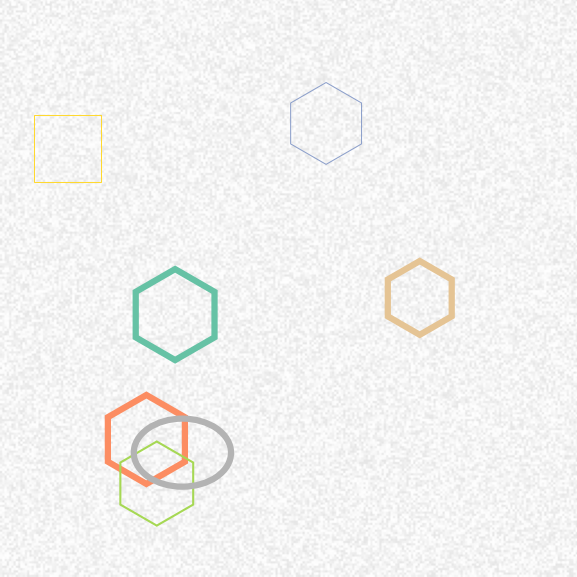[{"shape": "hexagon", "thickness": 3, "radius": 0.39, "center": [0.303, 0.454]}, {"shape": "hexagon", "thickness": 3, "radius": 0.39, "center": [0.253, 0.238]}, {"shape": "hexagon", "thickness": 0.5, "radius": 0.35, "center": [0.565, 0.785]}, {"shape": "hexagon", "thickness": 1, "radius": 0.36, "center": [0.271, 0.162]}, {"shape": "square", "thickness": 0.5, "radius": 0.29, "center": [0.117, 0.742]}, {"shape": "hexagon", "thickness": 3, "radius": 0.32, "center": [0.727, 0.483]}, {"shape": "oval", "thickness": 3, "radius": 0.42, "center": [0.316, 0.215]}]